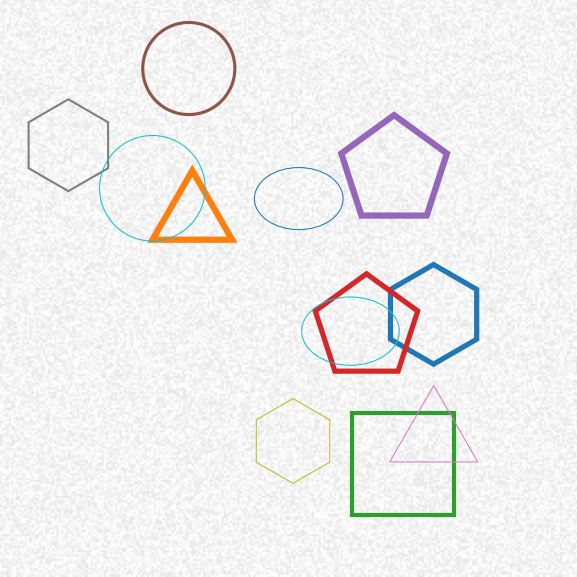[{"shape": "hexagon", "thickness": 2.5, "radius": 0.43, "center": [0.751, 0.455]}, {"shape": "oval", "thickness": 0.5, "radius": 0.38, "center": [0.517, 0.655]}, {"shape": "triangle", "thickness": 3, "radius": 0.4, "center": [0.333, 0.624]}, {"shape": "square", "thickness": 2, "radius": 0.44, "center": [0.698, 0.196]}, {"shape": "pentagon", "thickness": 2.5, "radius": 0.47, "center": [0.635, 0.432]}, {"shape": "pentagon", "thickness": 3, "radius": 0.48, "center": [0.682, 0.704]}, {"shape": "circle", "thickness": 1.5, "radius": 0.4, "center": [0.327, 0.88]}, {"shape": "triangle", "thickness": 0.5, "radius": 0.44, "center": [0.751, 0.243]}, {"shape": "hexagon", "thickness": 1, "radius": 0.4, "center": [0.118, 0.748]}, {"shape": "hexagon", "thickness": 0.5, "radius": 0.37, "center": [0.507, 0.236]}, {"shape": "circle", "thickness": 0.5, "radius": 0.46, "center": [0.264, 0.673]}, {"shape": "oval", "thickness": 0.5, "radius": 0.42, "center": [0.607, 0.426]}]